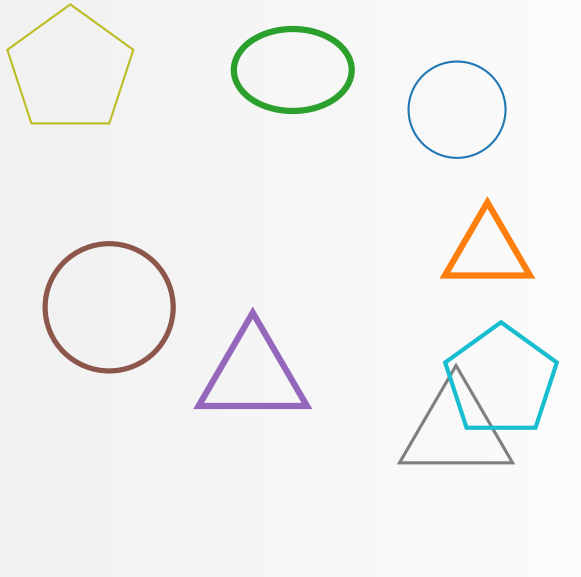[{"shape": "circle", "thickness": 1, "radius": 0.42, "center": [0.786, 0.809]}, {"shape": "triangle", "thickness": 3, "radius": 0.42, "center": [0.839, 0.564]}, {"shape": "oval", "thickness": 3, "radius": 0.51, "center": [0.504, 0.878]}, {"shape": "triangle", "thickness": 3, "radius": 0.54, "center": [0.435, 0.35]}, {"shape": "circle", "thickness": 2.5, "radius": 0.55, "center": [0.188, 0.467]}, {"shape": "triangle", "thickness": 1.5, "radius": 0.56, "center": [0.785, 0.254]}, {"shape": "pentagon", "thickness": 1, "radius": 0.57, "center": [0.121, 0.878]}, {"shape": "pentagon", "thickness": 2, "radius": 0.5, "center": [0.862, 0.34]}]